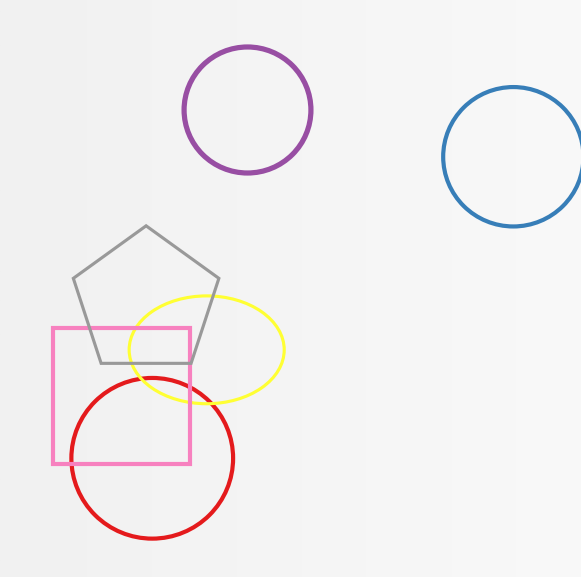[{"shape": "circle", "thickness": 2, "radius": 0.7, "center": [0.262, 0.206]}, {"shape": "circle", "thickness": 2, "radius": 0.6, "center": [0.883, 0.728]}, {"shape": "circle", "thickness": 2.5, "radius": 0.55, "center": [0.426, 0.809]}, {"shape": "oval", "thickness": 1.5, "radius": 0.67, "center": [0.356, 0.393]}, {"shape": "square", "thickness": 2, "radius": 0.59, "center": [0.209, 0.314]}, {"shape": "pentagon", "thickness": 1.5, "radius": 0.66, "center": [0.251, 0.476]}]